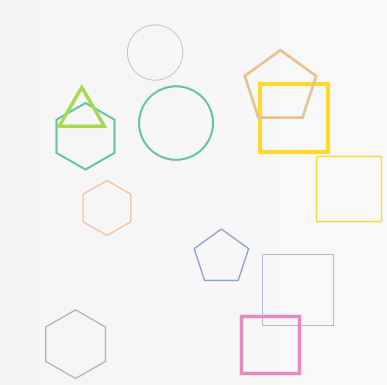[{"shape": "hexagon", "thickness": 1.5, "radius": 0.43, "center": [0.221, 0.646]}, {"shape": "circle", "thickness": 1.5, "radius": 0.48, "center": [0.454, 0.68]}, {"shape": "hexagon", "thickness": 0.5, "radius": 0.36, "center": [0.276, 0.46]}, {"shape": "pentagon", "thickness": 1, "radius": 0.37, "center": [0.571, 0.331]}, {"shape": "square", "thickness": 0.5, "radius": 0.46, "center": [0.768, 0.248]}, {"shape": "square", "thickness": 2.5, "radius": 0.37, "center": [0.696, 0.105]}, {"shape": "triangle", "thickness": 2.5, "radius": 0.34, "center": [0.211, 0.706]}, {"shape": "square", "thickness": 1, "radius": 0.42, "center": [0.899, 0.51]}, {"shape": "square", "thickness": 3, "radius": 0.44, "center": [0.758, 0.693]}, {"shape": "pentagon", "thickness": 2, "radius": 0.48, "center": [0.724, 0.773]}, {"shape": "hexagon", "thickness": 1, "radius": 0.45, "center": [0.195, 0.106]}, {"shape": "circle", "thickness": 0.5, "radius": 0.36, "center": [0.4, 0.863]}]